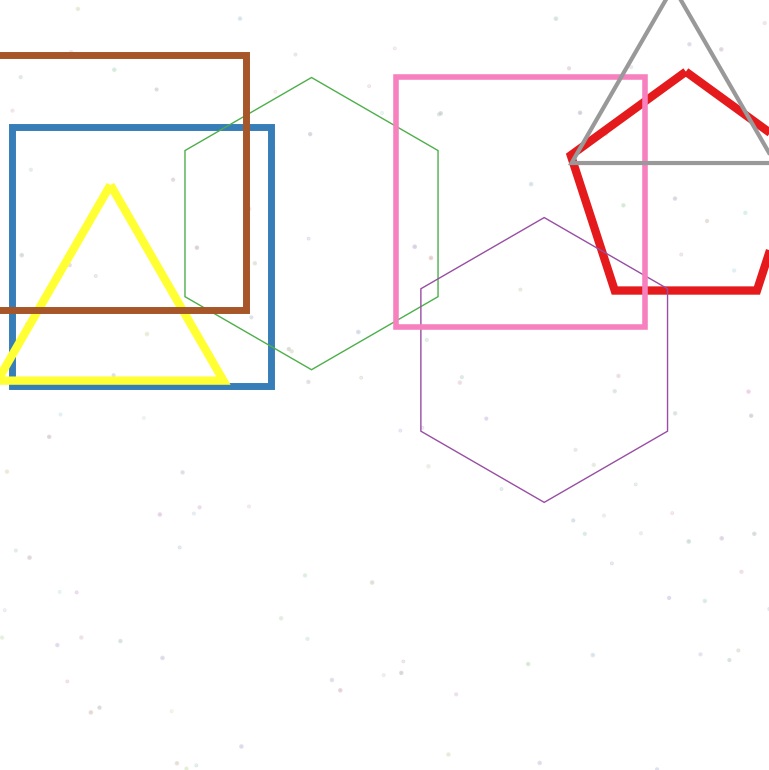[{"shape": "pentagon", "thickness": 3, "radius": 0.79, "center": [0.891, 0.75]}, {"shape": "square", "thickness": 2.5, "radius": 0.84, "center": [0.183, 0.667]}, {"shape": "hexagon", "thickness": 0.5, "radius": 0.95, "center": [0.405, 0.71]}, {"shape": "hexagon", "thickness": 0.5, "radius": 0.92, "center": [0.707, 0.533]}, {"shape": "triangle", "thickness": 3, "radius": 0.85, "center": [0.143, 0.59]}, {"shape": "square", "thickness": 2.5, "radius": 0.83, "center": [0.154, 0.763]}, {"shape": "square", "thickness": 2, "radius": 0.81, "center": [0.676, 0.738]}, {"shape": "triangle", "thickness": 1.5, "radius": 0.76, "center": [0.874, 0.865]}]